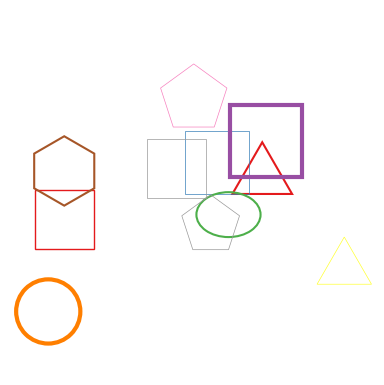[{"shape": "triangle", "thickness": 1.5, "radius": 0.45, "center": [0.681, 0.541]}, {"shape": "square", "thickness": 1, "radius": 0.39, "center": [0.167, 0.43]}, {"shape": "square", "thickness": 0.5, "radius": 0.41, "center": [0.564, 0.578]}, {"shape": "oval", "thickness": 1.5, "radius": 0.42, "center": [0.593, 0.443]}, {"shape": "square", "thickness": 3, "radius": 0.46, "center": [0.691, 0.634]}, {"shape": "circle", "thickness": 3, "radius": 0.42, "center": [0.125, 0.191]}, {"shape": "triangle", "thickness": 0.5, "radius": 0.41, "center": [0.894, 0.303]}, {"shape": "hexagon", "thickness": 1.5, "radius": 0.45, "center": [0.167, 0.556]}, {"shape": "pentagon", "thickness": 0.5, "radius": 0.45, "center": [0.503, 0.743]}, {"shape": "pentagon", "thickness": 0.5, "radius": 0.39, "center": [0.547, 0.415]}, {"shape": "square", "thickness": 0.5, "radius": 0.38, "center": [0.458, 0.562]}]